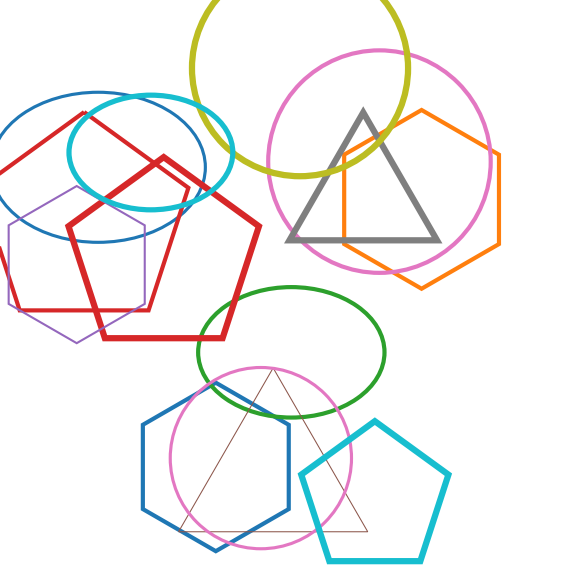[{"shape": "oval", "thickness": 1.5, "radius": 0.93, "center": [0.17, 0.709]}, {"shape": "hexagon", "thickness": 2, "radius": 0.73, "center": [0.374, 0.191]}, {"shape": "hexagon", "thickness": 2, "radius": 0.77, "center": [0.73, 0.654]}, {"shape": "oval", "thickness": 2, "radius": 0.81, "center": [0.504, 0.389]}, {"shape": "pentagon", "thickness": 3, "radius": 0.87, "center": [0.283, 0.554]}, {"shape": "pentagon", "thickness": 2, "radius": 0.95, "center": [0.146, 0.615]}, {"shape": "hexagon", "thickness": 1, "radius": 0.68, "center": [0.133, 0.541]}, {"shape": "triangle", "thickness": 0.5, "radius": 0.95, "center": [0.473, 0.173]}, {"shape": "circle", "thickness": 2, "radius": 0.96, "center": [0.657, 0.719]}, {"shape": "circle", "thickness": 1.5, "radius": 0.78, "center": [0.452, 0.206]}, {"shape": "triangle", "thickness": 3, "radius": 0.74, "center": [0.629, 0.657]}, {"shape": "circle", "thickness": 3, "radius": 0.94, "center": [0.52, 0.881]}, {"shape": "pentagon", "thickness": 3, "radius": 0.67, "center": [0.649, 0.136]}, {"shape": "oval", "thickness": 2.5, "radius": 0.71, "center": [0.261, 0.735]}]